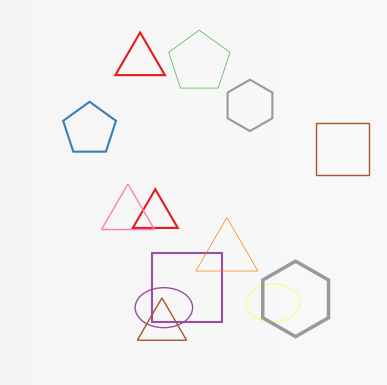[{"shape": "triangle", "thickness": 1.5, "radius": 0.37, "center": [0.362, 0.842]}, {"shape": "triangle", "thickness": 1.5, "radius": 0.33, "center": [0.401, 0.442]}, {"shape": "pentagon", "thickness": 1.5, "radius": 0.36, "center": [0.231, 0.664]}, {"shape": "pentagon", "thickness": 0.5, "radius": 0.42, "center": [0.514, 0.838]}, {"shape": "oval", "thickness": 1, "radius": 0.37, "center": [0.423, 0.201]}, {"shape": "square", "thickness": 1.5, "radius": 0.45, "center": [0.483, 0.252]}, {"shape": "triangle", "thickness": 0.5, "radius": 0.46, "center": [0.585, 0.342]}, {"shape": "oval", "thickness": 0.5, "radius": 0.35, "center": [0.704, 0.213]}, {"shape": "square", "thickness": 1, "radius": 0.34, "center": [0.884, 0.613]}, {"shape": "triangle", "thickness": 1, "radius": 0.37, "center": [0.418, 0.153]}, {"shape": "triangle", "thickness": 1, "radius": 0.39, "center": [0.33, 0.443]}, {"shape": "hexagon", "thickness": 2.5, "radius": 0.49, "center": [0.763, 0.224]}, {"shape": "hexagon", "thickness": 1.5, "radius": 0.33, "center": [0.645, 0.726]}]